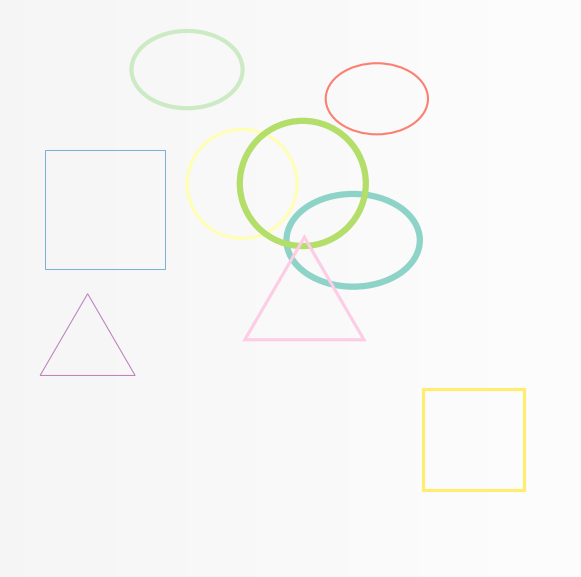[{"shape": "oval", "thickness": 3, "radius": 0.57, "center": [0.608, 0.583]}, {"shape": "circle", "thickness": 1.5, "radius": 0.47, "center": [0.417, 0.681]}, {"shape": "oval", "thickness": 1, "radius": 0.44, "center": [0.648, 0.828]}, {"shape": "square", "thickness": 0.5, "radius": 0.52, "center": [0.18, 0.636]}, {"shape": "circle", "thickness": 3, "radius": 0.54, "center": [0.521, 0.681]}, {"shape": "triangle", "thickness": 1.5, "radius": 0.59, "center": [0.524, 0.47]}, {"shape": "triangle", "thickness": 0.5, "radius": 0.47, "center": [0.151, 0.396]}, {"shape": "oval", "thickness": 2, "radius": 0.48, "center": [0.322, 0.879]}, {"shape": "square", "thickness": 1.5, "radius": 0.44, "center": [0.814, 0.238]}]